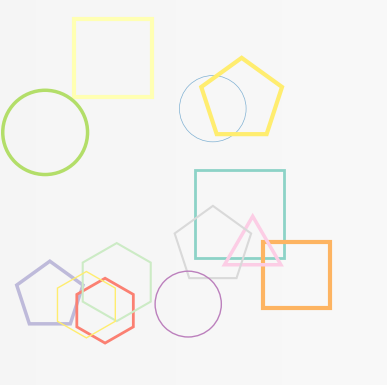[{"shape": "square", "thickness": 2, "radius": 0.58, "center": [0.617, 0.444]}, {"shape": "square", "thickness": 3, "radius": 0.5, "center": [0.292, 0.849]}, {"shape": "pentagon", "thickness": 2.5, "radius": 0.45, "center": [0.129, 0.232]}, {"shape": "hexagon", "thickness": 2, "radius": 0.42, "center": [0.271, 0.193]}, {"shape": "circle", "thickness": 0.5, "radius": 0.43, "center": [0.549, 0.718]}, {"shape": "square", "thickness": 3, "radius": 0.43, "center": [0.765, 0.285]}, {"shape": "circle", "thickness": 2.5, "radius": 0.55, "center": [0.117, 0.656]}, {"shape": "triangle", "thickness": 2.5, "radius": 0.42, "center": [0.652, 0.354]}, {"shape": "pentagon", "thickness": 1.5, "radius": 0.52, "center": [0.549, 0.362]}, {"shape": "circle", "thickness": 1, "radius": 0.43, "center": [0.486, 0.21]}, {"shape": "hexagon", "thickness": 1.5, "radius": 0.51, "center": [0.301, 0.267]}, {"shape": "hexagon", "thickness": 1, "radius": 0.43, "center": [0.223, 0.209]}, {"shape": "pentagon", "thickness": 3, "radius": 0.55, "center": [0.624, 0.74]}]